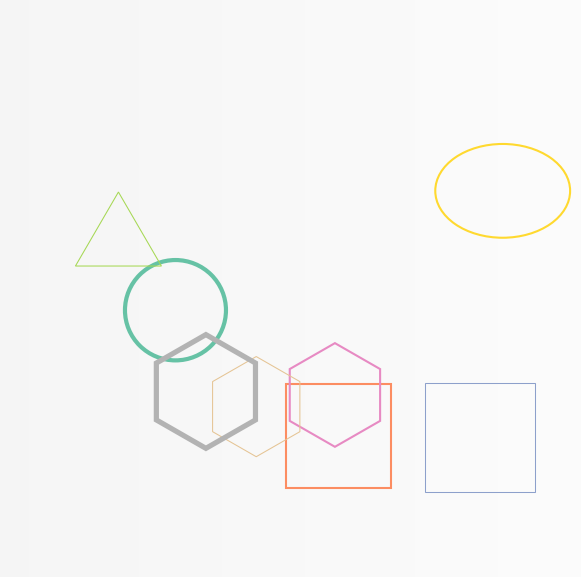[{"shape": "circle", "thickness": 2, "radius": 0.43, "center": [0.302, 0.462]}, {"shape": "square", "thickness": 1, "radius": 0.45, "center": [0.582, 0.244]}, {"shape": "square", "thickness": 0.5, "radius": 0.47, "center": [0.825, 0.242]}, {"shape": "hexagon", "thickness": 1, "radius": 0.45, "center": [0.576, 0.315]}, {"shape": "triangle", "thickness": 0.5, "radius": 0.43, "center": [0.204, 0.581]}, {"shape": "oval", "thickness": 1, "radius": 0.58, "center": [0.865, 0.669]}, {"shape": "hexagon", "thickness": 0.5, "radius": 0.43, "center": [0.441, 0.295]}, {"shape": "hexagon", "thickness": 2.5, "radius": 0.49, "center": [0.354, 0.321]}]